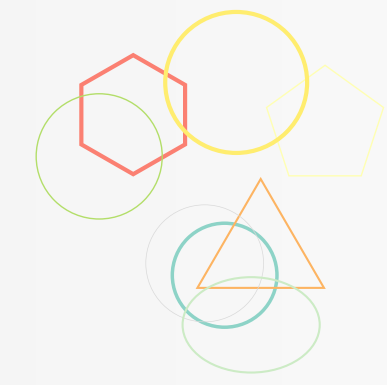[{"shape": "circle", "thickness": 2.5, "radius": 0.68, "center": [0.58, 0.285]}, {"shape": "pentagon", "thickness": 1, "radius": 0.79, "center": [0.839, 0.672]}, {"shape": "hexagon", "thickness": 3, "radius": 0.77, "center": [0.344, 0.702]}, {"shape": "triangle", "thickness": 1.5, "radius": 0.94, "center": [0.673, 0.347]}, {"shape": "circle", "thickness": 1, "radius": 0.81, "center": [0.256, 0.594]}, {"shape": "circle", "thickness": 0.5, "radius": 0.76, "center": [0.528, 0.316]}, {"shape": "oval", "thickness": 1.5, "radius": 0.88, "center": [0.648, 0.156]}, {"shape": "circle", "thickness": 3, "radius": 0.92, "center": [0.609, 0.786]}]